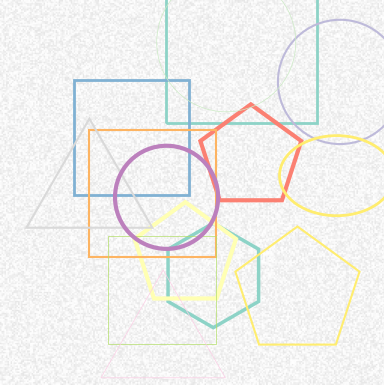[{"shape": "square", "thickness": 2, "radius": 0.98, "center": [0.627, 0.877]}, {"shape": "hexagon", "thickness": 2.5, "radius": 0.68, "center": [0.554, 0.285]}, {"shape": "pentagon", "thickness": 3, "radius": 0.69, "center": [0.481, 0.337]}, {"shape": "circle", "thickness": 1.5, "radius": 0.81, "center": [0.883, 0.787]}, {"shape": "pentagon", "thickness": 3, "radius": 0.69, "center": [0.651, 0.591]}, {"shape": "square", "thickness": 2, "radius": 0.75, "center": [0.342, 0.644]}, {"shape": "square", "thickness": 1.5, "radius": 0.82, "center": [0.397, 0.497]}, {"shape": "square", "thickness": 0.5, "radius": 0.7, "center": [0.42, 0.247]}, {"shape": "triangle", "thickness": 0.5, "radius": 0.93, "center": [0.424, 0.112]}, {"shape": "triangle", "thickness": 1.5, "radius": 0.94, "center": [0.232, 0.503]}, {"shape": "circle", "thickness": 3, "radius": 0.67, "center": [0.433, 0.487]}, {"shape": "circle", "thickness": 0.5, "radius": 0.9, "center": [0.588, 0.89]}, {"shape": "oval", "thickness": 2, "radius": 0.74, "center": [0.875, 0.544]}, {"shape": "pentagon", "thickness": 1.5, "radius": 0.85, "center": [0.773, 0.242]}]